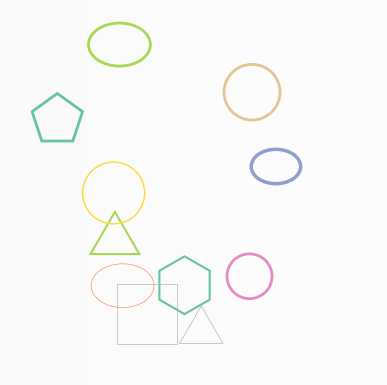[{"shape": "hexagon", "thickness": 1.5, "radius": 0.37, "center": [0.476, 0.259]}, {"shape": "pentagon", "thickness": 2, "radius": 0.34, "center": [0.148, 0.689]}, {"shape": "oval", "thickness": 0.5, "radius": 0.41, "center": [0.316, 0.258]}, {"shape": "oval", "thickness": 2.5, "radius": 0.32, "center": [0.712, 0.568]}, {"shape": "circle", "thickness": 2, "radius": 0.29, "center": [0.644, 0.282]}, {"shape": "oval", "thickness": 2, "radius": 0.4, "center": [0.308, 0.884]}, {"shape": "triangle", "thickness": 1.5, "radius": 0.36, "center": [0.297, 0.377]}, {"shape": "circle", "thickness": 1, "radius": 0.4, "center": [0.293, 0.499]}, {"shape": "circle", "thickness": 2, "radius": 0.36, "center": [0.65, 0.761]}, {"shape": "square", "thickness": 0.5, "radius": 0.39, "center": [0.379, 0.185]}, {"shape": "triangle", "thickness": 0.5, "radius": 0.32, "center": [0.519, 0.14]}]